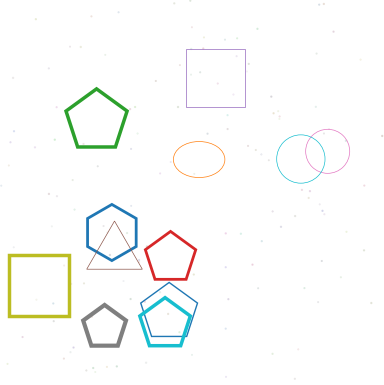[{"shape": "hexagon", "thickness": 2, "radius": 0.36, "center": [0.291, 0.396]}, {"shape": "pentagon", "thickness": 1, "radius": 0.39, "center": [0.439, 0.189]}, {"shape": "oval", "thickness": 0.5, "radius": 0.33, "center": [0.517, 0.586]}, {"shape": "pentagon", "thickness": 2.5, "radius": 0.42, "center": [0.251, 0.686]}, {"shape": "pentagon", "thickness": 2, "radius": 0.34, "center": [0.443, 0.33]}, {"shape": "square", "thickness": 0.5, "radius": 0.38, "center": [0.561, 0.798]}, {"shape": "triangle", "thickness": 0.5, "radius": 0.42, "center": [0.297, 0.342]}, {"shape": "circle", "thickness": 0.5, "radius": 0.29, "center": [0.851, 0.607]}, {"shape": "pentagon", "thickness": 3, "radius": 0.29, "center": [0.272, 0.149]}, {"shape": "square", "thickness": 2.5, "radius": 0.39, "center": [0.101, 0.259]}, {"shape": "pentagon", "thickness": 2.5, "radius": 0.34, "center": [0.429, 0.158]}, {"shape": "circle", "thickness": 0.5, "radius": 0.31, "center": [0.781, 0.587]}]